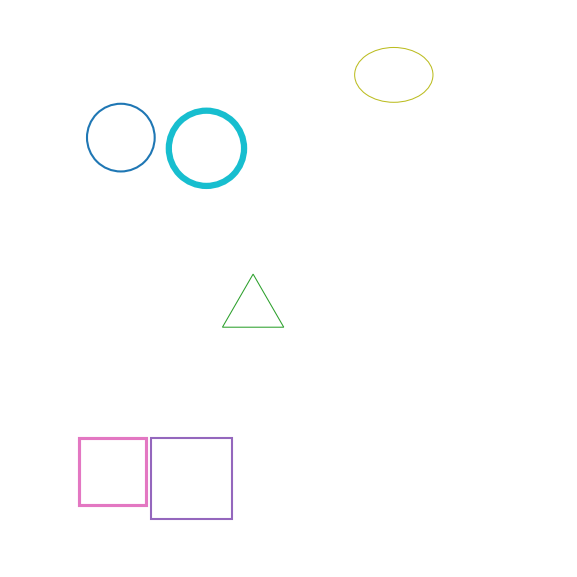[{"shape": "circle", "thickness": 1, "radius": 0.29, "center": [0.209, 0.761]}, {"shape": "triangle", "thickness": 0.5, "radius": 0.31, "center": [0.438, 0.463]}, {"shape": "square", "thickness": 1, "radius": 0.35, "center": [0.331, 0.171]}, {"shape": "square", "thickness": 1.5, "radius": 0.29, "center": [0.195, 0.183]}, {"shape": "oval", "thickness": 0.5, "radius": 0.34, "center": [0.682, 0.869]}, {"shape": "circle", "thickness": 3, "radius": 0.33, "center": [0.357, 0.742]}]